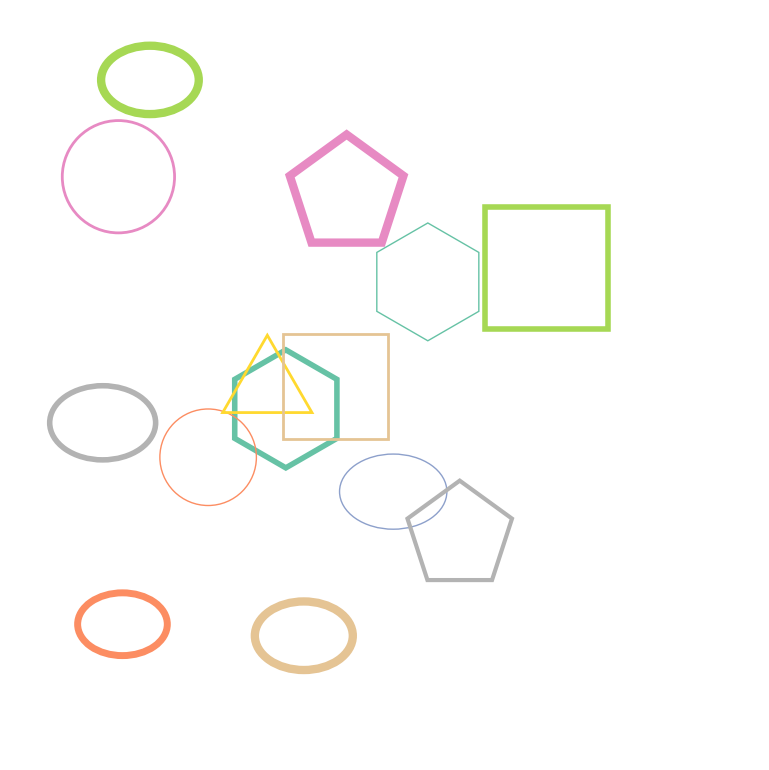[{"shape": "hexagon", "thickness": 0.5, "radius": 0.38, "center": [0.556, 0.634]}, {"shape": "hexagon", "thickness": 2, "radius": 0.38, "center": [0.371, 0.469]}, {"shape": "oval", "thickness": 2.5, "radius": 0.29, "center": [0.159, 0.189]}, {"shape": "circle", "thickness": 0.5, "radius": 0.31, "center": [0.27, 0.406]}, {"shape": "oval", "thickness": 0.5, "radius": 0.35, "center": [0.511, 0.362]}, {"shape": "circle", "thickness": 1, "radius": 0.36, "center": [0.154, 0.77]}, {"shape": "pentagon", "thickness": 3, "radius": 0.39, "center": [0.45, 0.748]}, {"shape": "square", "thickness": 2, "radius": 0.4, "center": [0.71, 0.652]}, {"shape": "oval", "thickness": 3, "radius": 0.32, "center": [0.195, 0.896]}, {"shape": "triangle", "thickness": 1, "radius": 0.33, "center": [0.347, 0.498]}, {"shape": "square", "thickness": 1, "radius": 0.34, "center": [0.436, 0.498]}, {"shape": "oval", "thickness": 3, "radius": 0.32, "center": [0.395, 0.174]}, {"shape": "pentagon", "thickness": 1.5, "radius": 0.36, "center": [0.597, 0.304]}, {"shape": "oval", "thickness": 2, "radius": 0.34, "center": [0.133, 0.451]}]